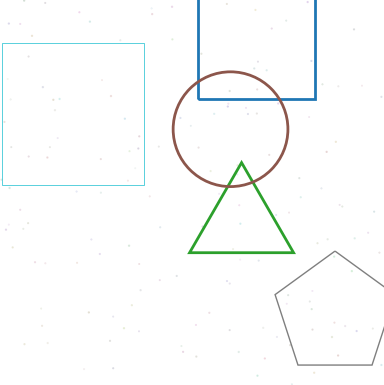[{"shape": "square", "thickness": 2, "radius": 0.76, "center": [0.666, 0.895]}, {"shape": "triangle", "thickness": 2, "radius": 0.78, "center": [0.627, 0.422]}, {"shape": "circle", "thickness": 2, "radius": 0.75, "center": [0.599, 0.664]}, {"shape": "pentagon", "thickness": 1, "radius": 0.82, "center": [0.87, 0.184]}, {"shape": "square", "thickness": 0.5, "radius": 0.92, "center": [0.189, 0.704]}]